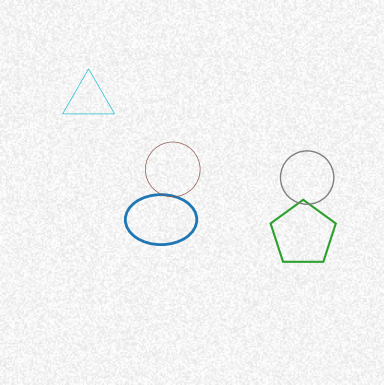[{"shape": "oval", "thickness": 2, "radius": 0.46, "center": [0.418, 0.43]}, {"shape": "pentagon", "thickness": 1.5, "radius": 0.45, "center": [0.787, 0.392]}, {"shape": "circle", "thickness": 0.5, "radius": 0.36, "center": [0.449, 0.56]}, {"shape": "circle", "thickness": 1, "radius": 0.35, "center": [0.798, 0.539]}, {"shape": "triangle", "thickness": 0.5, "radius": 0.39, "center": [0.23, 0.743]}]